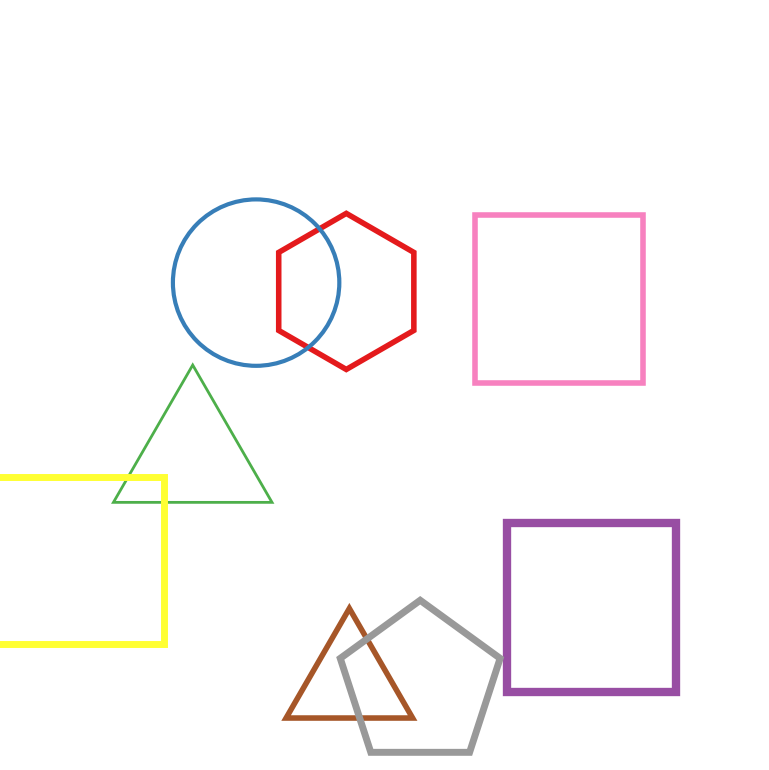[{"shape": "hexagon", "thickness": 2, "radius": 0.51, "center": [0.45, 0.622]}, {"shape": "circle", "thickness": 1.5, "radius": 0.54, "center": [0.333, 0.633]}, {"shape": "triangle", "thickness": 1, "radius": 0.59, "center": [0.25, 0.407]}, {"shape": "square", "thickness": 3, "radius": 0.55, "center": [0.768, 0.211]}, {"shape": "square", "thickness": 2.5, "radius": 0.54, "center": [0.104, 0.273]}, {"shape": "triangle", "thickness": 2, "radius": 0.47, "center": [0.454, 0.115]}, {"shape": "square", "thickness": 2, "radius": 0.55, "center": [0.726, 0.611]}, {"shape": "pentagon", "thickness": 2.5, "radius": 0.55, "center": [0.546, 0.111]}]